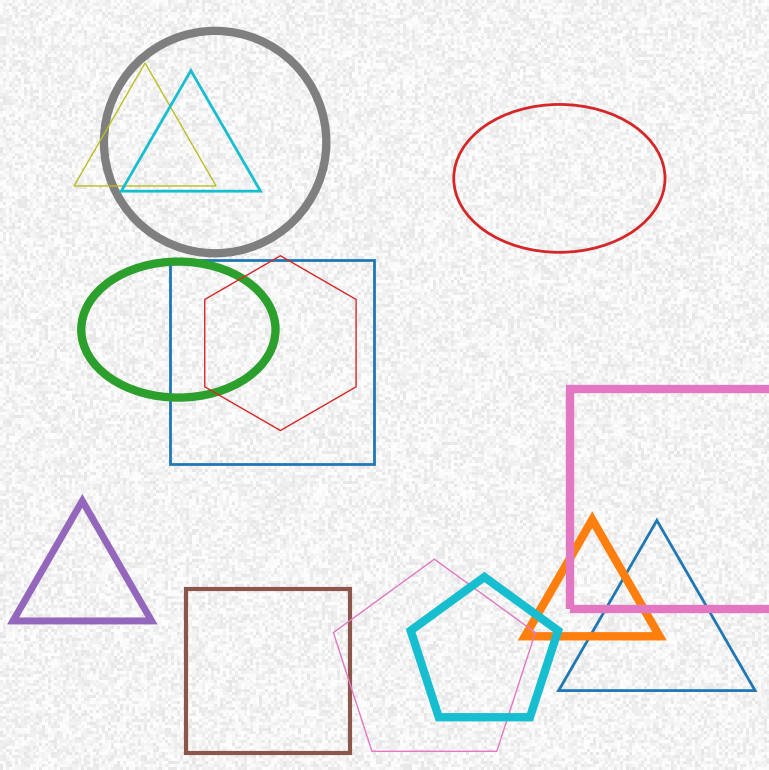[{"shape": "triangle", "thickness": 1, "radius": 0.74, "center": [0.853, 0.177]}, {"shape": "square", "thickness": 1, "radius": 0.66, "center": [0.354, 0.53]}, {"shape": "triangle", "thickness": 3, "radius": 0.5, "center": [0.769, 0.224]}, {"shape": "oval", "thickness": 3, "radius": 0.63, "center": [0.232, 0.572]}, {"shape": "oval", "thickness": 1, "radius": 0.69, "center": [0.726, 0.768]}, {"shape": "hexagon", "thickness": 0.5, "radius": 0.57, "center": [0.364, 0.554]}, {"shape": "triangle", "thickness": 2.5, "radius": 0.52, "center": [0.107, 0.246]}, {"shape": "square", "thickness": 1.5, "radius": 0.53, "center": [0.348, 0.128]}, {"shape": "square", "thickness": 3, "radius": 0.72, "center": [0.883, 0.352]}, {"shape": "pentagon", "thickness": 0.5, "radius": 0.69, "center": [0.564, 0.136]}, {"shape": "circle", "thickness": 3, "radius": 0.72, "center": [0.279, 0.815]}, {"shape": "triangle", "thickness": 0.5, "radius": 0.53, "center": [0.188, 0.812]}, {"shape": "triangle", "thickness": 1, "radius": 0.52, "center": [0.248, 0.804]}, {"shape": "pentagon", "thickness": 3, "radius": 0.5, "center": [0.629, 0.15]}]